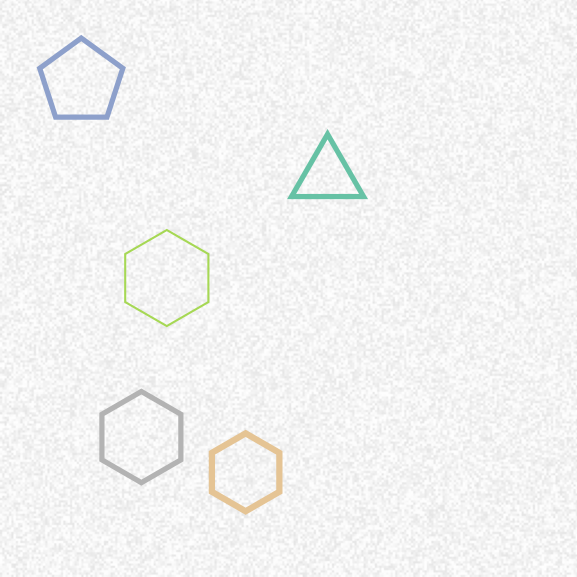[{"shape": "triangle", "thickness": 2.5, "radius": 0.36, "center": [0.567, 0.695]}, {"shape": "pentagon", "thickness": 2.5, "radius": 0.38, "center": [0.141, 0.858]}, {"shape": "hexagon", "thickness": 1, "radius": 0.42, "center": [0.289, 0.518]}, {"shape": "hexagon", "thickness": 3, "radius": 0.34, "center": [0.425, 0.181]}, {"shape": "hexagon", "thickness": 2.5, "radius": 0.39, "center": [0.245, 0.242]}]